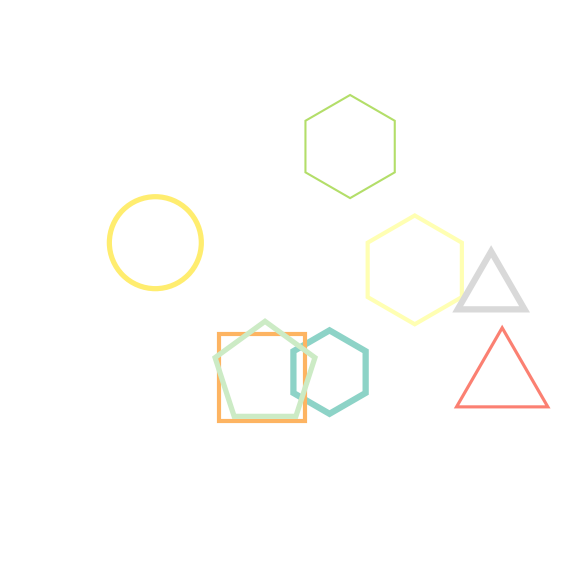[{"shape": "hexagon", "thickness": 3, "radius": 0.36, "center": [0.571, 0.355]}, {"shape": "hexagon", "thickness": 2, "radius": 0.47, "center": [0.718, 0.532]}, {"shape": "triangle", "thickness": 1.5, "radius": 0.46, "center": [0.87, 0.34]}, {"shape": "square", "thickness": 2, "radius": 0.38, "center": [0.454, 0.345]}, {"shape": "hexagon", "thickness": 1, "radius": 0.45, "center": [0.606, 0.745]}, {"shape": "triangle", "thickness": 3, "radius": 0.33, "center": [0.85, 0.497]}, {"shape": "pentagon", "thickness": 2.5, "radius": 0.45, "center": [0.459, 0.352]}, {"shape": "circle", "thickness": 2.5, "radius": 0.4, "center": [0.269, 0.579]}]